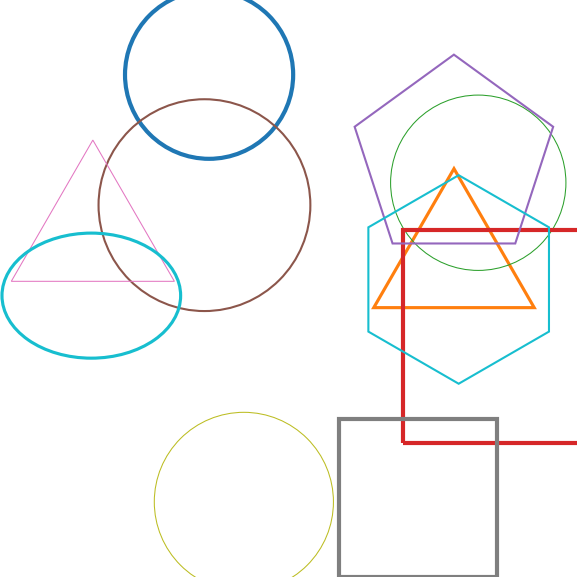[{"shape": "circle", "thickness": 2, "radius": 0.73, "center": [0.362, 0.87]}, {"shape": "triangle", "thickness": 1.5, "radius": 0.8, "center": [0.786, 0.547]}, {"shape": "circle", "thickness": 0.5, "radius": 0.76, "center": [0.828, 0.683]}, {"shape": "square", "thickness": 2, "radius": 0.92, "center": [0.882, 0.417]}, {"shape": "pentagon", "thickness": 1, "radius": 0.9, "center": [0.786, 0.724]}, {"shape": "circle", "thickness": 1, "radius": 0.92, "center": [0.354, 0.644]}, {"shape": "triangle", "thickness": 0.5, "radius": 0.82, "center": [0.161, 0.594]}, {"shape": "square", "thickness": 2, "radius": 0.68, "center": [0.724, 0.137]}, {"shape": "circle", "thickness": 0.5, "radius": 0.78, "center": [0.422, 0.13]}, {"shape": "oval", "thickness": 1.5, "radius": 0.77, "center": [0.158, 0.487]}, {"shape": "hexagon", "thickness": 1, "radius": 0.9, "center": [0.794, 0.515]}]